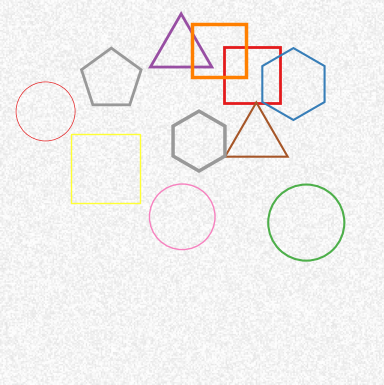[{"shape": "circle", "thickness": 0.5, "radius": 0.38, "center": [0.118, 0.711]}, {"shape": "square", "thickness": 2, "radius": 0.36, "center": [0.654, 0.805]}, {"shape": "hexagon", "thickness": 1.5, "radius": 0.47, "center": [0.762, 0.782]}, {"shape": "circle", "thickness": 1.5, "radius": 0.49, "center": [0.796, 0.422]}, {"shape": "triangle", "thickness": 2, "radius": 0.46, "center": [0.47, 0.872]}, {"shape": "square", "thickness": 2.5, "radius": 0.35, "center": [0.57, 0.869]}, {"shape": "square", "thickness": 1, "radius": 0.45, "center": [0.274, 0.563]}, {"shape": "triangle", "thickness": 1.5, "radius": 0.47, "center": [0.666, 0.64]}, {"shape": "circle", "thickness": 1, "radius": 0.43, "center": [0.473, 0.437]}, {"shape": "pentagon", "thickness": 2, "radius": 0.41, "center": [0.289, 0.794]}, {"shape": "hexagon", "thickness": 2.5, "radius": 0.39, "center": [0.517, 0.634]}]